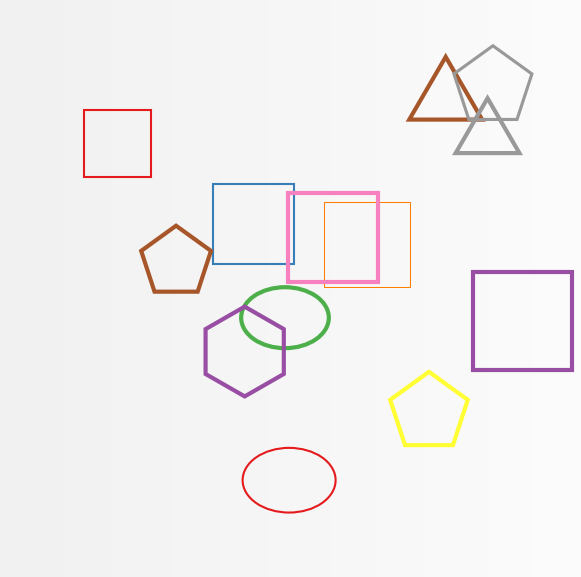[{"shape": "oval", "thickness": 1, "radius": 0.4, "center": [0.497, 0.168]}, {"shape": "square", "thickness": 1, "radius": 0.29, "center": [0.202, 0.75]}, {"shape": "square", "thickness": 1, "radius": 0.35, "center": [0.437, 0.611]}, {"shape": "oval", "thickness": 2, "radius": 0.38, "center": [0.49, 0.449]}, {"shape": "hexagon", "thickness": 2, "radius": 0.39, "center": [0.421, 0.39]}, {"shape": "square", "thickness": 2, "radius": 0.43, "center": [0.899, 0.443]}, {"shape": "square", "thickness": 0.5, "radius": 0.37, "center": [0.632, 0.576]}, {"shape": "pentagon", "thickness": 2, "radius": 0.35, "center": [0.738, 0.285]}, {"shape": "triangle", "thickness": 2, "radius": 0.36, "center": [0.767, 0.828]}, {"shape": "pentagon", "thickness": 2, "radius": 0.32, "center": [0.303, 0.545]}, {"shape": "square", "thickness": 2, "radius": 0.39, "center": [0.573, 0.588]}, {"shape": "triangle", "thickness": 2, "radius": 0.32, "center": [0.839, 0.766]}, {"shape": "pentagon", "thickness": 1.5, "radius": 0.35, "center": [0.848, 0.849]}]